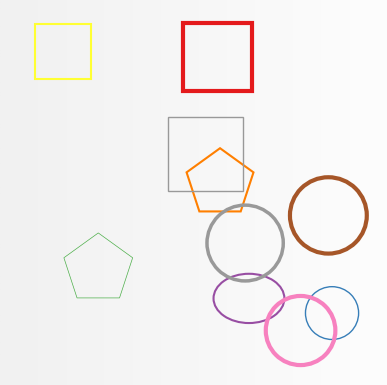[{"shape": "square", "thickness": 3, "radius": 0.44, "center": [0.561, 0.851]}, {"shape": "circle", "thickness": 1, "radius": 0.34, "center": [0.857, 0.187]}, {"shape": "pentagon", "thickness": 0.5, "radius": 0.47, "center": [0.254, 0.302]}, {"shape": "oval", "thickness": 1.5, "radius": 0.46, "center": [0.642, 0.225]}, {"shape": "pentagon", "thickness": 1.5, "radius": 0.45, "center": [0.568, 0.524]}, {"shape": "square", "thickness": 1.5, "radius": 0.36, "center": [0.163, 0.866]}, {"shape": "circle", "thickness": 3, "radius": 0.5, "center": [0.847, 0.44]}, {"shape": "circle", "thickness": 3, "radius": 0.45, "center": [0.776, 0.142]}, {"shape": "square", "thickness": 1, "radius": 0.49, "center": [0.53, 0.6]}, {"shape": "circle", "thickness": 2.5, "radius": 0.49, "center": [0.633, 0.369]}]